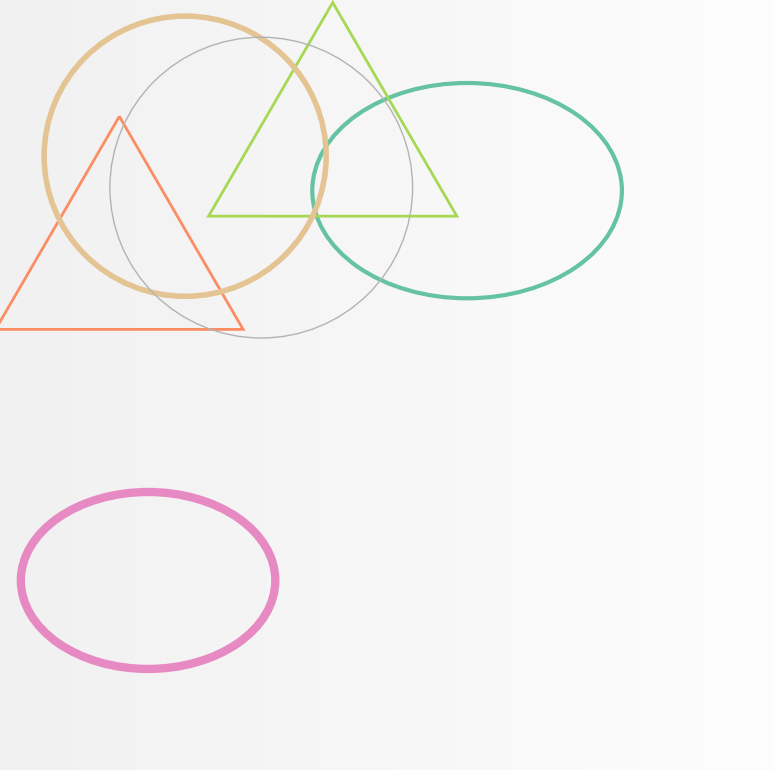[{"shape": "oval", "thickness": 1.5, "radius": 1.0, "center": [0.603, 0.752]}, {"shape": "triangle", "thickness": 1, "radius": 0.92, "center": [0.154, 0.664]}, {"shape": "oval", "thickness": 3, "radius": 0.82, "center": [0.191, 0.246]}, {"shape": "triangle", "thickness": 1, "radius": 0.92, "center": [0.429, 0.812]}, {"shape": "circle", "thickness": 2, "radius": 0.91, "center": [0.239, 0.797]}, {"shape": "circle", "thickness": 0.5, "radius": 0.98, "center": [0.337, 0.756]}]